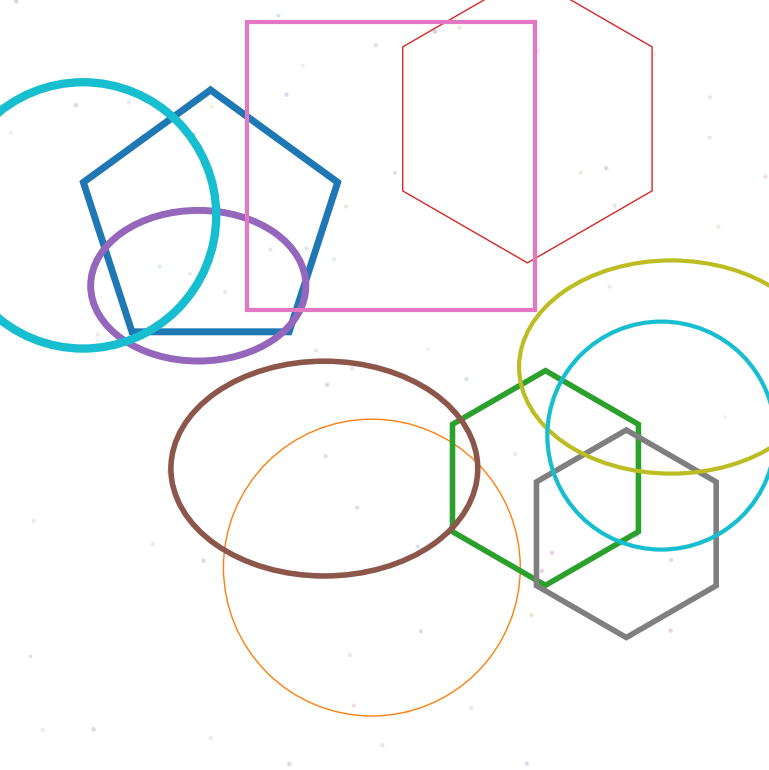[{"shape": "pentagon", "thickness": 2.5, "radius": 0.87, "center": [0.273, 0.71]}, {"shape": "circle", "thickness": 0.5, "radius": 0.96, "center": [0.483, 0.263]}, {"shape": "hexagon", "thickness": 2, "radius": 0.7, "center": [0.708, 0.379]}, {"shape": "hexagon", "thickness": 0.5, "radius": 0.93, "center": [0.685, 0.846]}, {"shape": "oval", "thickness": 2.5, "radius": 0.7, "center": [0.257, 0.629]}, {"shape": "oval", "thickness": 2, "radius": 1.0, "center": [0.421, 0.391]}, {"shape": "square", "thickness": 1.5, "radius": 0.93, "center": [0.508, 0.785]}, {"shape": "hexagon", "thickness": 2, "radius": 0.67, "center": [0.813, 0.307]}, {"shape": "oval", "thickness": 1.5, "radius": 0.99, "center": [0.872, 0.523]}, {"shape": "circle", "thickness": 1.5, "radius": 0.74, "center": [0.859, 0.434]}, {"shape": "circle", "thickness": 3, "radius": 0.86, "center": [0.108, 0.72]}]